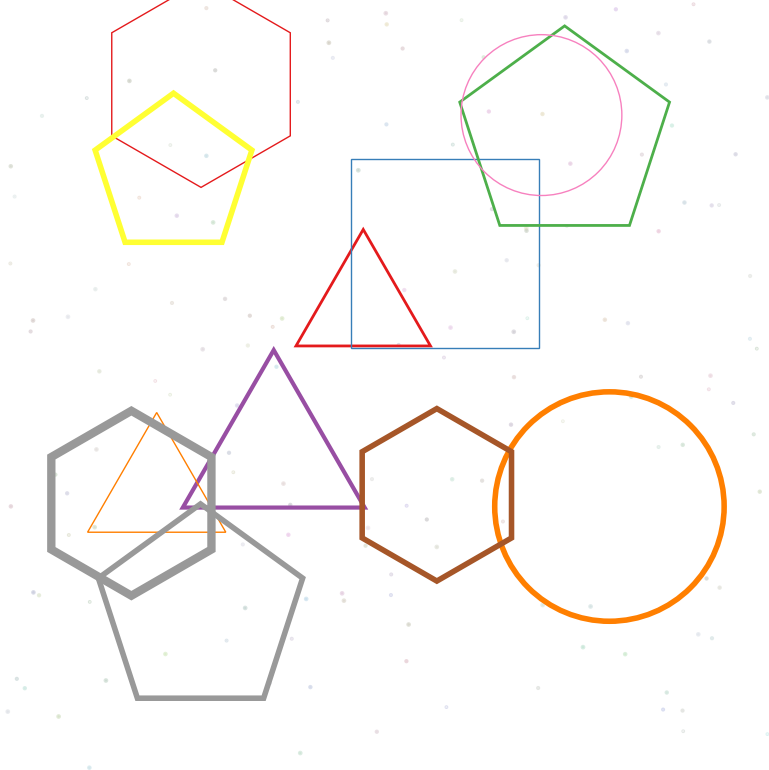[{"shape": "triangle", "thickness": 1, "radius": 0.5, "center": [0.472, 0.601]}, {"shape": "hexagon", "thickness": 0.5, "radius": 0.67, "center": [0.261, 0.891]}, {"shape": "square", "thickness": 0.5, "radius": 0.61, "center": [0.578, 0.671]}, {"shape": "pentagon", "thickness": 1, "radius": 0.72, "center": [0.733, 0.823]}, {"shape": "triangle", "thickness": 1.5, "radius": 0.68, "center": [0.355, 0.409]}, {"shape": "triangle", "thickness": 0.5, "radius": 0.52, "center": [0.203, 0.361]}, {"shape": "circle", "thickness": 2, "radius": 0.74, "center": [0.791, 0.342]}, {"shape": "pentagon", "thickness": 2, "radius": 0.54, "center": [0.225, 0.772]}, {"shape": "hexagon", "thickness": 2, "radius": 0.56, "center": [0.567, 0.357]}, {"shape": "circle", "thickness": 0.5, "radius": 0.52, "center": [0.703, 0.851]}, {"shape": "pentagon", "thickness": 2, "radius": 0.7, "center": [0.26, 0.206]}, {"shape": "hexagon", "thickness": 3, "radius": 0.6, "center": [0.171, 0.346]}]